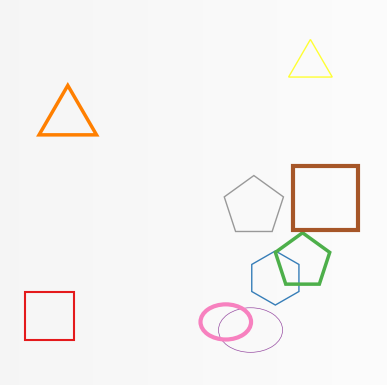[{"shape": "square", "thickness": 1.5, "radius": 0.31, "center": [0.128, 0.179]}, {"shape": "hexagon", "thickness": 1, "radius": 0.35, "center": [0.711, 0.278]}, {"shape": "pentagon", "thickness": 2.5, "radius": 0.37, "center": [0.781, 0.322]}, {"shape": "oval", "thickness": 0.5, "radius": 0.41, "center": [0.647, 0.143]}, {"shape": "triangle", "thickness": 2.5, "radius": 0.43, "center": [0.175, 0.693]}, {"shape": "triangle", "thickness": 1, "radius": 0.33, "center": [0.801, 0.832]}, {"shape": "square", "thickness": 3, "radius": 0.42, "center": [0.84, 0.486]}, {"shape": "oval", "thickness": 3, "radius": 0.33, "center": [0.583, 0.164]}, {"shape": "pentagon", "thickness": 1, "radius": 0.4, "center": [0.655, 0.464]}]